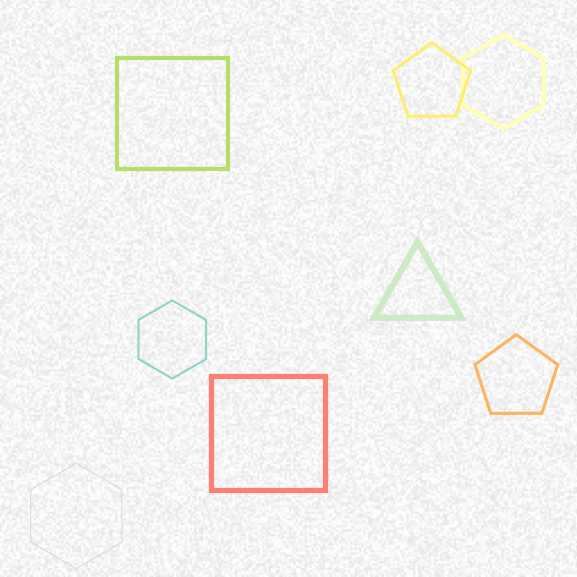[{"shape": "hexagon", "thickness": 1, "radius": 0.34, "center": [0.298, 0.411]}, {"shape": "hexagon", "thickness": 2, "radius": 0.4, "center": [0.871, 0.858]}, {"shape": "square", "thickness": 2.5, "radius": 0.49, "center": [0.464, 0.249]}, {"shape": "pentagon", "thickness": 1.5, "radius": 0.38, "center": [0.894, 0.344]}, {"shape": "square", "thickness": 2, "radius": 0.48, "center": [0.298, 0.803]}, {"shape": "hexagon", "thickness": 0.5, "radius": 0.46, "center": [0.132, 0.106]}, {"shape": "triangle", "thickness": 3, "radius": 0.44, "center": [0.723, 0.493]}, {"shape": "pentagon", "thickness": 1.5, "radius": 0.35, "center": [0.748, 0.855]}]